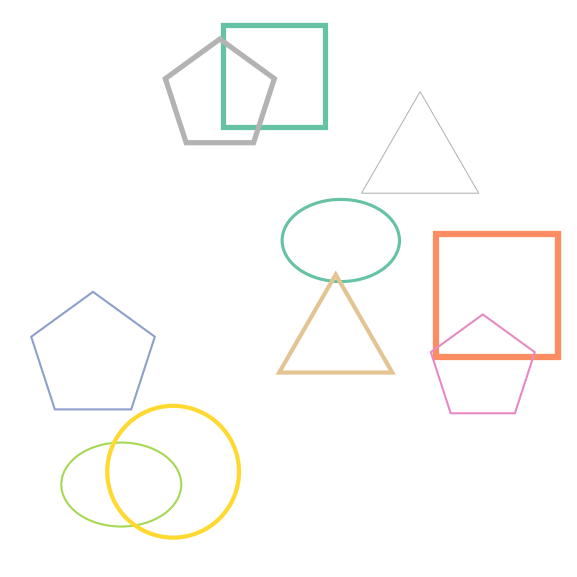[{"shape": "oval", "thickness": 1.5, "radius": 0.51, "center": [0.59, 0.583]}, {"shape": "square", "thickness": 2.5, "radius": 0.44, "center": [0.475, 0.868]}, {"shape": "square", "thickness": 3, "radius": 0.53, "center": [0.861, 0.487]}, {"shape": "pentagon", "thickness": 1, "radius": 0.56, "center": [0.161, 0.381]}, {"shape": "pentagon", "thickness": 1, "radius": 0.47, "center": [0.836, 0.36]}, {"shape": "oval", "thickness": 1, "radius": 0.52, "center": [0.21, 0.16]}, {"shape": "circle", "thickness": 2, "radius": 0.57, "center": [0.3, 0.182]}, {"shape": "triangle", "thickness": 2, "radius": 0.57, "center": [0.581, 0.411]}, {"shape": "pentagon", "thickness": 2.5, "radius": 0.5, "center": [0.381, 0.832]}, {"shape": "triangle", "thickness": 0.5, "radius": 0.59, "center": [0.727, 0.723]}]